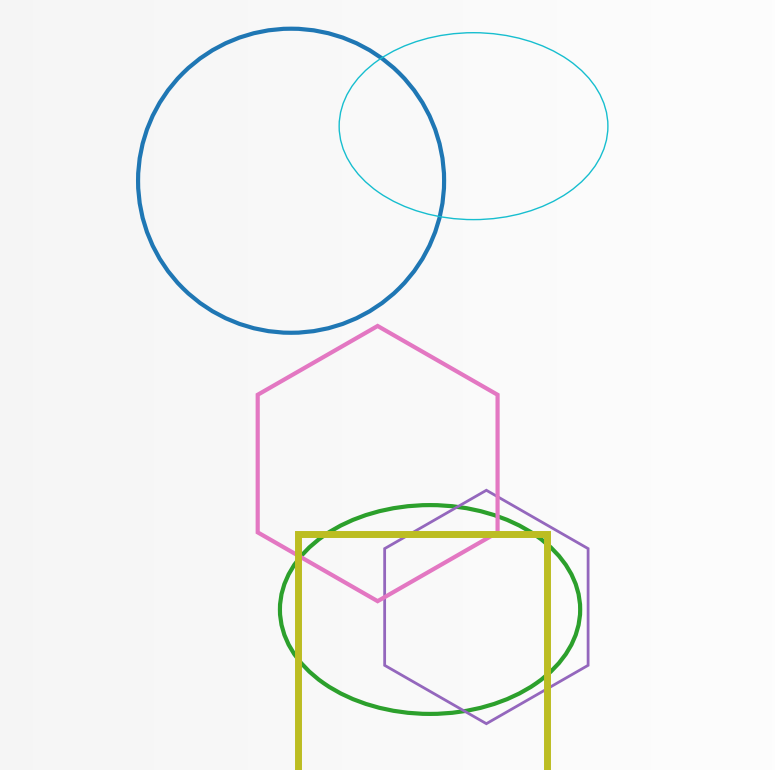[{"shape": "circle", "thickness": 1.5, "radius": 0.99, "center": [0.376, 0.765]}, {"shape": "oval", "thickness": 1.5, "radius": 0.97, "center": [0.555, 0.208]}, {"shape": "hexagon", "thickness": 1, "radius": 0.76, "center": [0.628, 0.212]}, {"shape": "hexagon", "thickness": 1.5, "radius": 0.89, "center": [0.487, 0.398]}, {"shape": "square", "thickness": 2.5, "radius": 0.8, "center": [0.545, 0.146]}, {"shape": "oval", "thickness": 0.5, "radius": 0.87, "center": [0.611, 0.836]}]